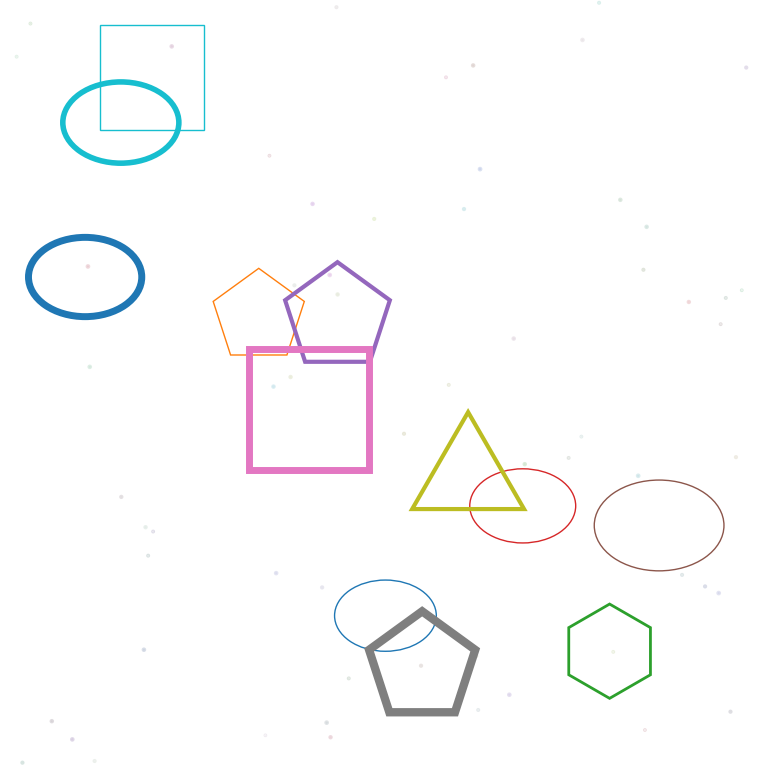[{"shape": "oval", "thickness": 0.5, "radius": 0.33, "center": [0.501, 0.2]}, {"shape": "oval", "thickness": 2.5, "radius": 0.37, "center": [0.111, 0.64]}, {"shape": "pentagon", "thickness": 0.5, "radius": 0.31, "center": [0.336, 0.589]}, {"shape": "hexagon", "thickness": 1, "radius": 0.31, "center": [0.792, 0.154]}, {"shape": "oval", "thickness": 0.5, "radius": 0.34, "center": [0.679, 0.343]}, {"shape": "pentagon", "thickness": 1.5, "radius": 0.36, "center": [0.438, 0.588]}, {"shape": "oval", "thickness": 0.5, "radius": 0.42, "center": [0.856, 0.318]}, {"shape": "square", "thickness": 2.5, "radius": 0.39, "center": [0.401, 0.469]}, {"shape": "pentagon", "thickness": 3, "radius": 0.36, "center": [0.548, 0.134]}, {"shape": "triangle", "thickness": 1.5, "radius": 0.42, "center": [0.608, 0.381]}, {"shape": "oval", "thickness": 2, "radius": 0.38, "center": [0.157, 0.841]}, {"shape": "square", "thickness": 0.5, "radius": 0.34, "center": [0.197, 0.899]}]